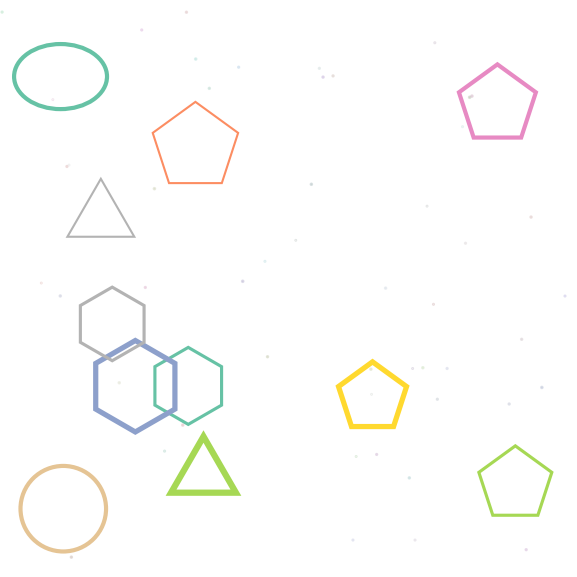[{"shape": "hexagon", "thickness": 1.5, "radius": 0.33, "center": [0.326, 0.331]}, {"shape": "oval", "thickness": 2, "radius": 0.4, "center": [0.105, 0.867]}, {"shape": "pentagon", "thickness": 1, "radius": 0.39, "center": [0.338, 0.745]}, {"shape": "hexagon", "thickness": 2.5, "radius": 0.4, "center": [0.234, 0.33]}, {"shape": "pentagon", "thickness": 2, "radius": 0.35, "center": [0.861, 0.818]}, {"shape": "pentagon", "thickness": 1.5, "radius": 0.33, "center": [0.892, 0.161]}, {"shape": "triangle", "thickness": 3, "radius": 0.32, "center": [0.352, 0.178]}, {"shape": "pentagon", "thickness": 2.5, "radius": 0.31, "center": [0.645, 0.311]}, {"shape": "circle", "thickness": 2, "radius": 0.37, "center": [0.11, 0.118]}, {"shape": "triangle", "thickness": 1, "radius": 0.33, "center": [0.175, 0.623]}, {"shape": "hexagon", "thickness": 1.5, "radius": 0.32, "center": [0.194, 0.438]}]